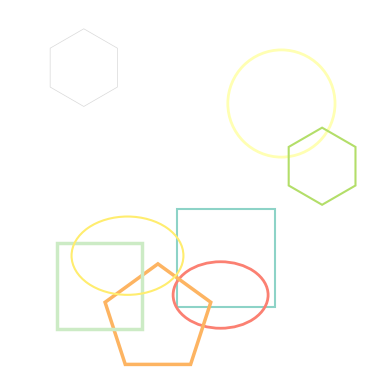[{"shape": "square", "thickness": 1.5, "radius": 0.64, "center": [0.587, 0.33]}, {"shape": "circle", "thickness": 2, "radius": 0.7, "center": [0.731, 0.731]}, {"shape": "oval", "thickness": 2, "radius": 0.62, "center": [0.573, 0.234]}, {"shape": "pentagon", "thickness": 2.5, "radius": 0.72, "center": [0.41, 0.17]}, {"shape": "hexagon", "thickness": 1.5, "radius": 0.5, "center": [0.837, 0.568]}, {"shape": "hexagon", "thickness": 0.5, "radius": 0.5, "center": [0.218, 0.824]}, {"shape": "square", "thickness": 2.5, "radius": 0.55, "center": [0.259, 0.257]}, {"shape": "oval", "thickness": 1.5, "radius": 0.73, "center": [0.331, 0.336]}]